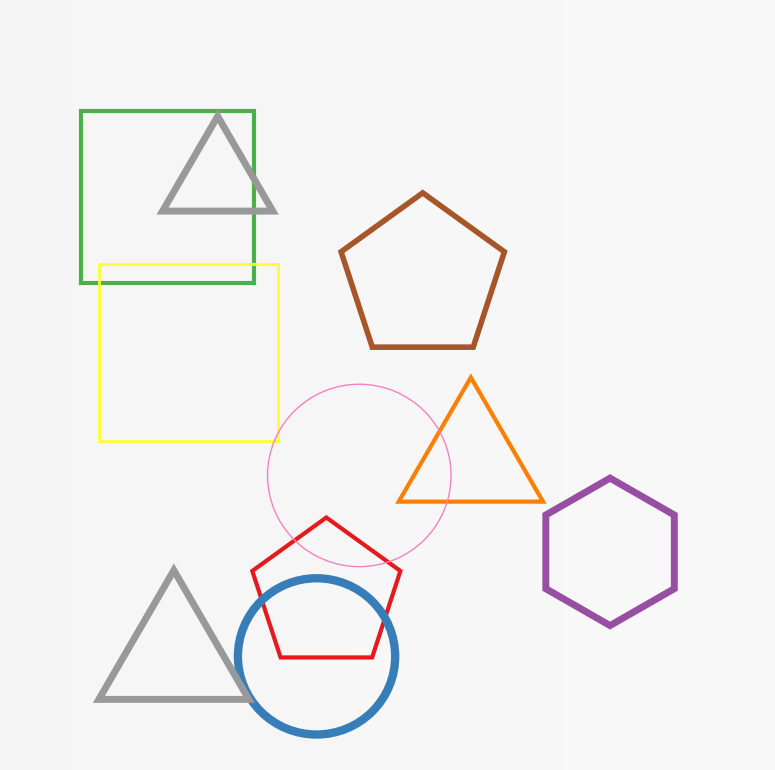[{"shape": "pentagon", "thickness": 1.5, "radius": 0.5, "center": [0.421, 0.227]}, {"shape": "circle", "thickness": 3, "radius": 0.51, "center": [0.408, 0.148]}, {"shape": "square", "thickness": 1.5, "radius": 0.56, "center": [0.217, 0.745]}, {"shape": "hexagon", "thickness": 2.5, "radius": 0.48, "center": [0.787, 0.283]}, {"shape": "triangle", "thickness": 1.5, "radius": 0.54, "center": [0.608, 0.402]}, {"shape": "square", "thickness": 1, "radius": 0.58, "center": [0.243, 0.542]}, {"shape": "pentagon", "thickness": 2, "radius": 0.55, "center": [0.545, 0.639]}, {"shape": "circle", "thickness": 0.5, "radius": 0.59, "center": [0.464, 0.383]}, {"shape": "triangle", "thickness": 2.5, "radius": 0.41, "center": [0.281, 0.767]}, {"shape": "triangle", "thickness": 2.5, "radius": 0.56, "center": [0.224, 0.148]}]